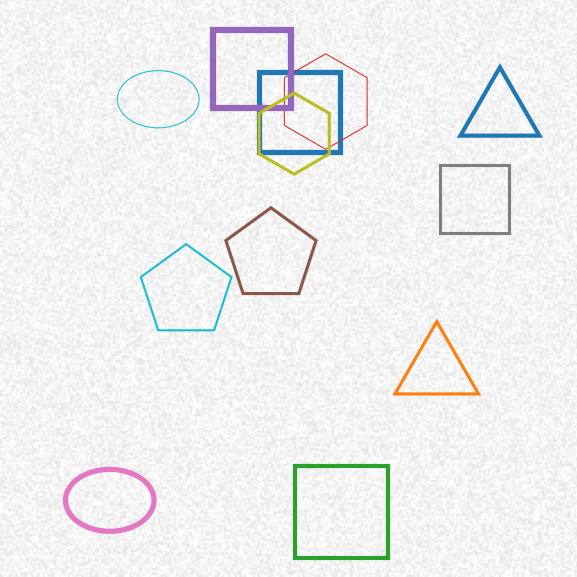[{"shape": "triangle", "thickness": 2, "radius": 0.39, "center": [0.866, 0.804]}, {"shape": "square", "thickness": 2.5, "radius": 0.35, "center": [0.519, 0.805]}, {"shape": "triangle", "thickness": 1.5, "radius": 0.42, "center": [0.756, 0.359]}, {"shape": "square", "thickness": 2, "radius": 0.4, "center": [0.591, 0.113]}, {"shape": "hexagon", "thickness": 0.5, "radius": 0.41, "center": [0.564, 0.823]}, {"shape": "square", "thickness": 3, "radius": 0.34, "center": [0.437, 0.88]}, {"shape": "pentagon", "thickness": 1.5, "radius": 0.41, "center": [0.469, 0.557]}, {"shape": "oval", "thickness": 2.5, "radius": 0.38, "center": [0.19, 0.133]}, {"shape": "square", "thickness": 1.5, "radius": 0.3, "center": [0.821, 0.655]}, {"shape": "hexagon", "thickness": 1.5, "radius": 0.35, "center": [0.509, 0.768]}, {"shape": "oval", "thickness": 0.5, "radius": 0.35, "center": [0.274, 0.827]}, {"shape": "pentagon", "thickness": 1, "radius": 0.41, "center": [0.322, 0.494]}]